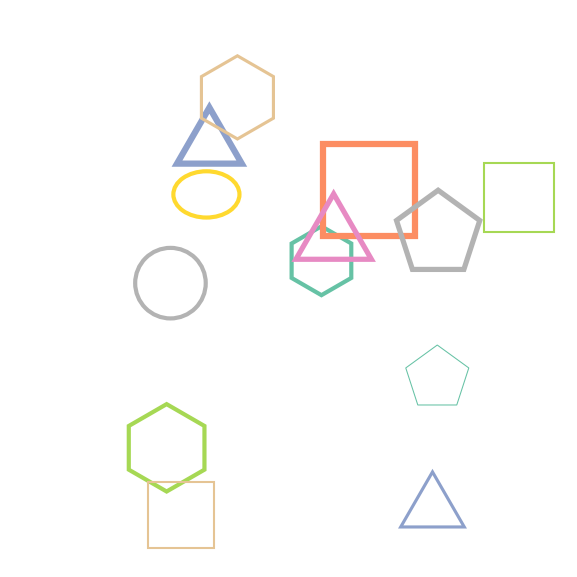[{"shape": "pentagon", "thickness": 0.5, "radius": 0.29, "center": [0.757, 0.344]}, {"shape": "hexagon", "thickness": 2, "radius": 0.3, "center": [0.557, 0.548]}, {"shape": "square", "thickness": 3, "radius": 0.4, "center": [0.638, 0.67]}, {"shape": "triangle", "thickness": 1.5, "radius": 0.32, "center": [0.749, 0.118]}, {"shape": "triangle", "thickness": 3, "radius": 0.32, "center": [0.363, 0.748]}, {"shape": "triangle", "thickness": 2.5, "radius": 0.38, "center": [0.578, 0.588]}, {"shape": "hexagon", "thickness": 2, "radius": 0.38, "center": [0.289, 0.224]}, {"shape": "square", "thickness": 1, "radius": 0.3, "center": [0.899, 0.657]}, {"shape": "oval", "thickness": 2, "radius": 0.29, "center": [0.357, 0.662]}, {"shape": "square", "thickness": 1, "radius": 0.29, "center": [0.314, 0.107]}, {"shape": "hexagon", "thickness": 1.5, "radius": 0.36, "center": [0.411, 0.831]}, {"shape": "pentagon", "thickness": 2.5, "radius": 0.38, "center": [0.759, 0.594]}, {"shape": "circle", "thickness": 2, "radius": 0.31, "center": [0.295, 0.509]}]